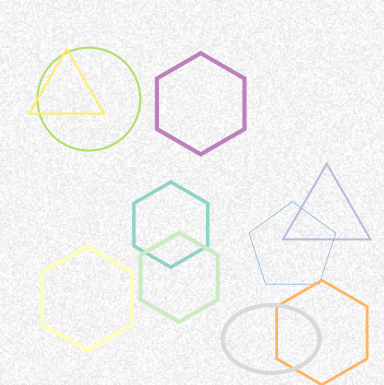[{"shape": "hexagon", "thickness": 2.5, "radius": 0.55, "center": [0.444, 0.417]}, {"shape": "hexagon", "thickness": 2.5, "radius": 0.67, "center": [0.226, 0.225]}, {"shape": "triangle", "thickness": 1.5, "radius": 0.65, "center": [0.849, 0.444]}, {"shape": "pentagon", "thickness": 0.5, "radius": 0.59, "center": [0.759, 0.358]}, {"shape": "hexagon", "thickness": 2, "radius": 0.68, "center": [0.836, 0.136]}, {"shape": "circle", "thickness": 1.5, "radius": 0.67, "center": [0.231, 0.743]}, {"shape": "oval", "thickness": 3, "radius": 0.63, "center": [0.704, 0.12]}, {"shape": "hexagon", "thickness": 3, "radius": 0.66, "center": [0.521, 0.73]}, {"shape": "hexagon", "thickness": 3, "radius": 0.58, "center": [0.465, 0.28]}, {"shape": "triangle", "thickness": 1.5, "radius": 0.56, "center": [0.173, 0.761]}]